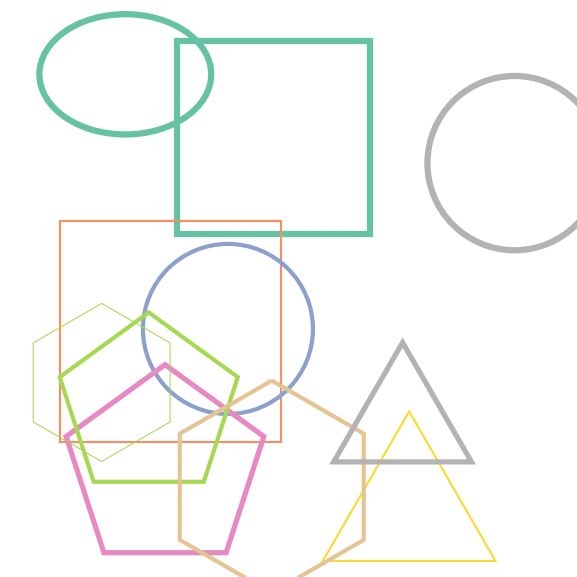[{"shape": "square", "thickness": 3, "radius": 0.84, "center": [0.474, 0.761]}, {"shape": "oval", "thickness": 3, "radius": 0.74, "center": [0.217, 0.87]}, {"shape": "square", "thickness": 1, "radius": 0.95, "center": [0.295, 0.425]}, {"shape": "circle", "thickness": 2, "radius": 0.74, "center": [0.395, 0.43]}, {"shape": "pentagon", "thickness": 2.5, "radius": 0.9, "center": [0.286, 0.188]}, {"shape": "hexagon", "thickness": 0.5, "radius": 0.68, "center": [0.176, 0.337]}, {"shape": "pentagon", "thickness": 2, "radius": 0.81, "center": [0.258, 0.296]}, {"shape": "triangle", "thickness": 1, "radius": 0.86, "center": [0.708, 0.114]}, {"shape": "hexagon", "thickness": 2, "radius": 0.92, "center": [0.471, 0.156]}, {"shape": "triangle", "thickness": 2.5, "radius": 0.69, "center": [0.697, 0.268]}, {"shape": "circle", "thickness": 3, "radius": 0.75, "center": [0.891, 0.717]}]